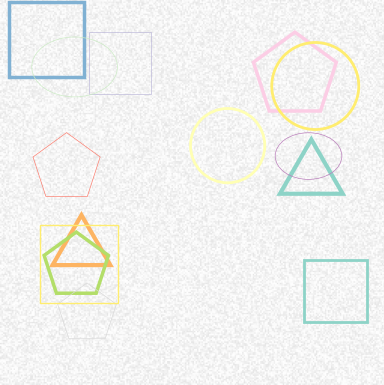[{"shape": "triangle", "thickness": 3, "radius": 0.47, "center": [0.809, 0.544]}, {"shape": "square", "thickness": 2, "radius": 0.41, "center": [0.872, 0.244]}, {"shape": "circle", "thickness": 2, "radius": 0.48, "center": [0.591, 0.622]}, {"shape": "square", "thickness": 0.5, "radius": 0.4, "center": [0.312, 0.836]}, {"shape": "pentagon", "thickness": 0.5, "radius": 0.46, "center": [0.173, 0.564]}, {"shape": "square", "thickness": 2.5, "radius": 0.49, "center": [0.121, 0.898]}, {"shape": "triangle", "thickness": 3, "radius": 0.43, "center": [0.212, 0.355]}, {"shape": "pentagon", "thickness": 2.5, "radius": 0.44, "center": [0.198, 0.309]}, {"shape": "pentagon", "thickness": 2.5, "radius": 0.57, "center": [0.766, 0.803]}, {"shape": "pentagon", "thickness": 0.5, "radius": 0.4, "center": [0.226, 0.185]}, {"shape": "oval", "thickness": 0.5, "radius": 0.43, "center": [0.801, 0.595]}, {"shape": "oval", "thickness": 0.5, "radius": 0.56, "center": [0.194, 0.826]}, {"shape": "circle", "thickness": 2, "radius": 0.57, "center": [0.819, 0.777]}, {"shape": "square", "thickness": 1, "radius": 0.51, "center": [0.206, 0.313]}]